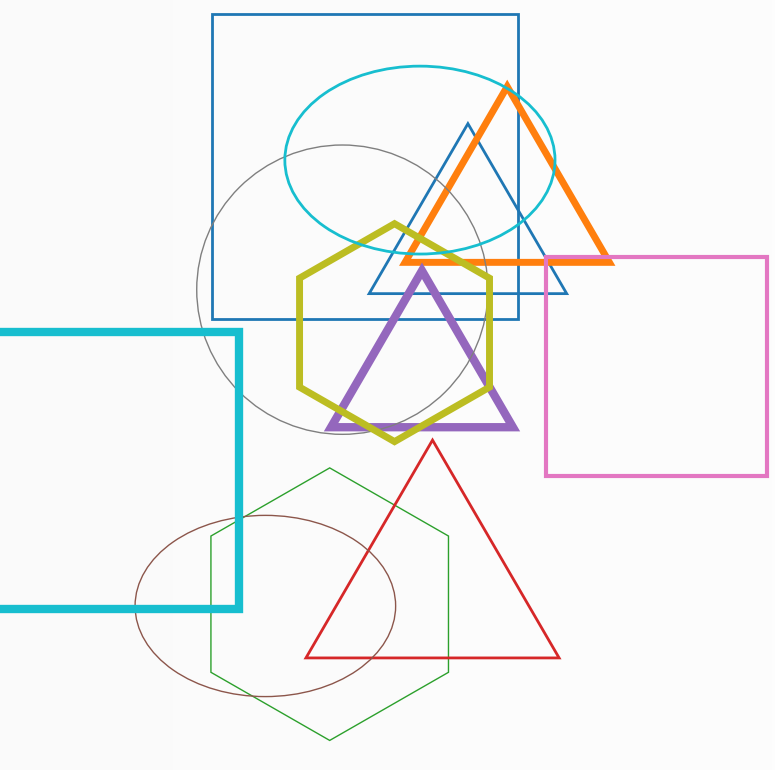[{"shape": "triangle", "thickness": 1, "radius": 0.74, "center": [0.604, 0.692]}, {"shape": "square", "thickness": 1, "radius": 0.99, "center": [0.471, 0.784]}, {"shape": "triangle", "thickness": 2.5, "radius": 0.76, "center": [0.654, 0.735]}, {"shape": "hexagon", "thickness": 0.5, "radius": 0.88, "center": [0.425, 0.215]}, {"shape": "triangle", "thickness": 1, "radius": 0.94, "center": [0.558, 0.24]}, {"shape": "triangle", "thickness": 3, "radius": 0.68, "center": [0.544, 0.513]}, {"shape": "oval", "thickness": 0.5, "radius": 0.84, "center": [0.342, 0.213]}, {"shape": "square", "thickness": 1.5, "radius": 0.71, "center": [0.847, 0.524]}, {"shape": "circle", "thickness": 0.5, "radius": 0.94, "center": [0.442, 0.624]}, {"shape": "hexagon", "thickness": 2.5, "radius": 0.71, "center": [0.509, 0.568]}, {"shape": "square", "thickness": 3, "radius": 0.9, "center": [0.129, 0.389]}, {"shape": "oval", "thickness": 1, "radius": 0.87, "center": [0.542, 0.792]}]